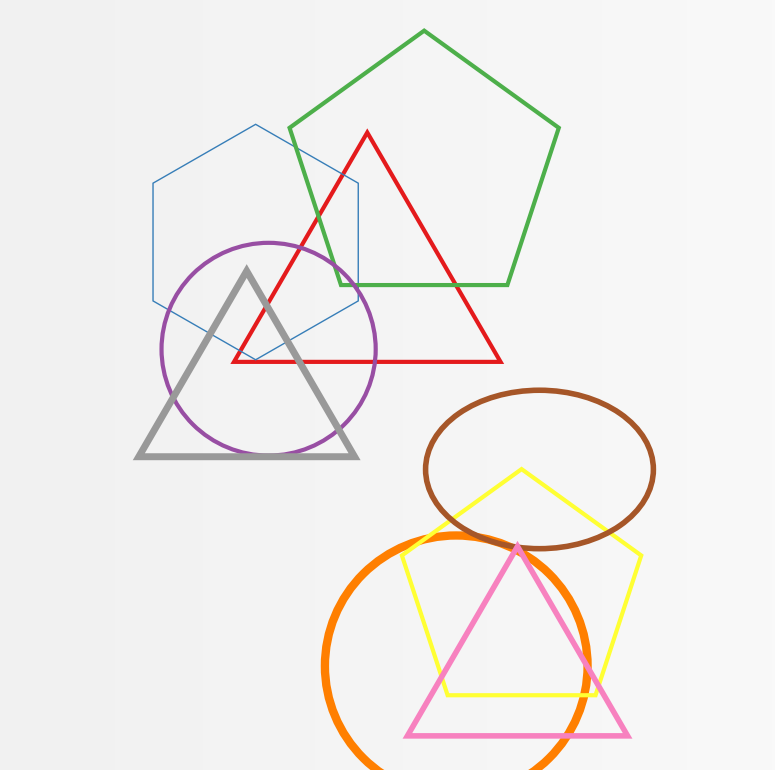[{"shape": "triangle", "thickness": 1.5, "radius": 0.99, "center": [0.474, 0.629]}, {"shape": "hexagon", "thickness": 0.5, "radius": 0.76, "center": [0.33, 0.686]}, {"shape": "pentagon", "thickness": 1.5, "radius": 0.91, "center": [0.547, 0.778]}, {"shape": "circle", "thickness": 1.5, "radius": 0.69, "center": [0.347, 0.546]}, {"shape": "circle", "thickness": 3, "radius": 0.85, "center": [0.589, 0.135]}, {"shape": "pentagon", "thickness": 1.5, "radius": 0.81, "center": [0.673, 0.228]}, {"shape": "oval", "thickness": 2, "radius": 0.73, "center": [0.696, 0.39]}, {"shape": "triangle", "thickness": 2, "radius": 0.82, "center": [0.668, 0.126]}, {"shape": "triangle", "thickness": 2.5, "radius": 0.8, "center": [0.318, 0.487]}]